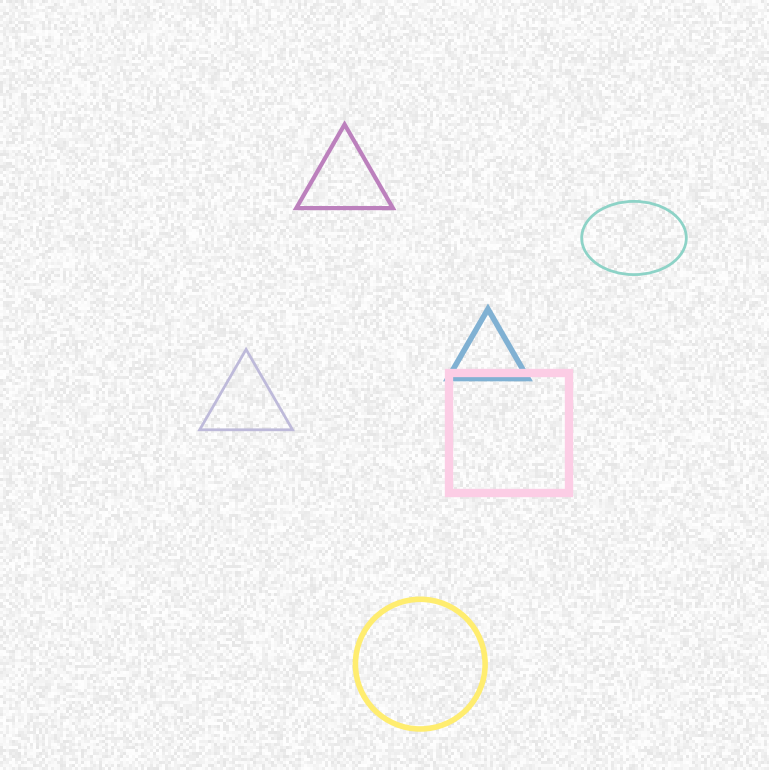[{"shape": "oval", "thickness": 1, "radius": 0.34, "center": [0.823, 0.691]}, {"shape": "triangle", "thickness": 1, "radius": 0.35, "center": [0.32, 0.477]}, {"shape": "triangle", "thickness": 2, "radius": 0.3, "center": [0.634, 0.538]}, {"shape": "square", "thickness": 3, "radius": 0.39, "center": [0.661, 0.438]}, {"shape": "triangle", "thickness": 1.5, "radius": 0.36, "center": [0.448, 0.766]}, {"shape": "circle", "thickness": 2, "radius": 0.42, "center": [0.546, 0.137]}]